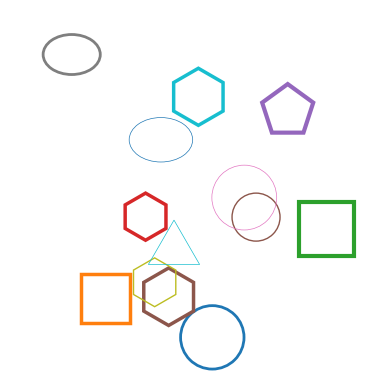[{"shape": "circle", "thickness": 2, "radius": 0.41, "center": [0.551, 0.124]}, {"shape": "oval", "thickness": 0.5, "radius": 0.41, "center": [0.418, 0.637]}, {"shape": "square", "thickness": 2.5, "radius": 0.32, "center": [0.275, 0.225]}, {"shape": "square", "thickness": 3, "radius": 0.35, "center": [0.849, 0.405]}, {"shape": "hexagon", "thickness": 2.5, "radius": 0.31, "center": [0.378, 0.437]}, {"shape": "pentagon", "thickness": 3, "radius": 0.35, "center": [0.747, 0.712]}, {"shape": "hexagon", "thickness": 2.5, "radius": 0.37, "center": [0.438, 0.229]}, {"shape": "circle", "thickness": 1, "radius": 0.31, "center": [0.665, 0.436]}, {"shape": "circle", "thickness": 0.5, "radius": 0.42, "center": [0.634, 0.487]}, {"shape": "oval", "thickness": 2, "radius": 0.37, "center": [0.186, 0.858]}, {"shape": "hexagon", "thickness": 1, "radius": 0.32, "center": [0.402, 0.267]}, {"shape": "hexagon", "thickness": 2.5, "radius": 0.37, "center": [0.515, 0.749]}, {"shape": "triangle", "thickness": 0.5, "radius": 0.38, "center": [0.452, 0.351]}]